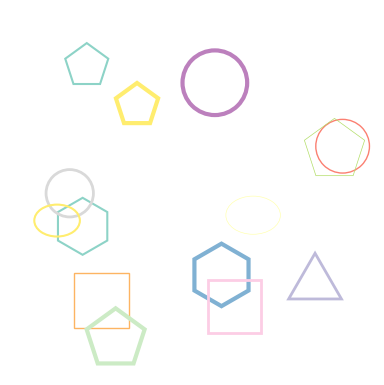[{"shape": "pentagon", "thickness": 1.5, "radius": 0.29, "center": [0.225, 0.829]}, {"shape": "hexagon", "thickness": 1.5, "radius": 0.37, "center": [0.215, 0.412]}, {"shape": "oval", "thickness": 0.5, "radius": 0.35, "center": [0.657, 0.441]}, {"shape": "triangle", "thickness": 2, "radius": 0.4, "center": [0.818, 0.263]}, {"shape": "circle", "thickness": 1, "radius": 0.35, "center": [0.89, 0.62]}, {"shape": "hexagon", "thickness": 3, "radius": 0.41, "center": [0.575, 0.286]}, {"shape": "square", "thickness": 1, "radius": 0.35, "center": [0.264, 0.219]}, {"shape": "pentagon", "thickness": 0.5, "radius": 0.41, "center": [0.869, 0.61]}, {"shape": "square", "thickness": 2, "radius": 0.35, "center": [0.61, 0.204]}, {"shape": "circle", "thickness": 2, "radius": 0.31, "center": [0.181, 0.498]}, {"shape": "circle", "thickness": 3, "radius": 0.42, "center": [0.558, 0.785]}, {"shape": "pentagon", "thickness": 3, "radius": 0.4, "center": [0.3, 0.12]}, {"shape": "pentagon", "thickness": 3, "radius": 0.29, "center": [0.356, 0.727]}, {"shape": "oval", "thickness": 1.5, "radius": 0.3, "center": [0.148, 0.427]}]